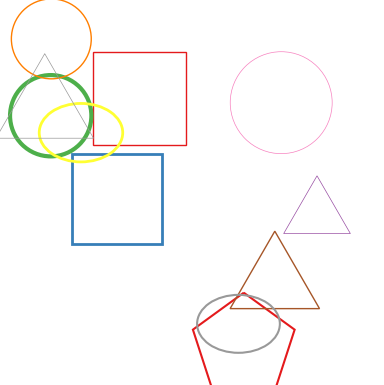[{"shape": "pentagon", "thickness": 1.5, "radius": 0.69, "center": [0.633, 0.101]}, {"shape": "square", "thickness": 1, "radius": 0.6, "center": [0.361, 0.744]}, {"shape": "square", "thickness": 2, "radius": 0.59, "center": [0.304, 0.482]}, {"shape": "circle", "thickness": 3, "radius": 0.53, "center": [0.132, 0.699]}, {"shape": "triangle", "thickness": 0.5, "radius": 0.5, "center": [0.823, 0.443]}, {"shape": "circle", "thickness": 1, "radius": 0.52, "center": [0.133, 0.899]}, {"shape": "oval", "thickness": 2, "radius": 0.54, "center": [0.21, 0.655]}, {"shape": "triangle", "thickness": 1, "radius": 0.67, "center": [0.714, 0.265]}, {"shape": "circle", "thickness": 0.5, "radius": 0.66, "center": [0.73, 0.733]}, {"shape": "oval", "thickness": 1.5, "radius": 0.54, "center": [0.619, 0.159]}, {"shape": "triangle", "thickness": 0.5, "radius": 0.73, "center": [0.116, 0.714]}]